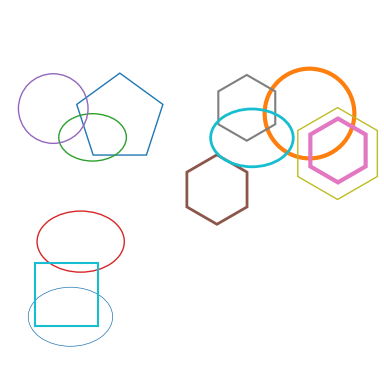[{"shape": "pentagon", "thickness": 1, "radius": 0.59, "center": [0.311, 0.692]}, {"shape": "oval", "thickness": 0.5, "radius": 0.55, "center": [0.183, 0.177]}, {"shape": "circle", "thickness": 3, "radius": 0.58, "center": [0.804, 0.705]}, {"shape": "oval", "thickness": 1, "radius": 0.44, "center": [0.24, 0.643]}, {"shape": "oval", "thickness": 1, "radius": 0.57, "center": [0.21, 0.372]}, {"shape": "circle", "thickness": 1, "radius": 0.45, "center": [0.138, 0.718]}, {"shape": "hexagon", "thickness": 2, "radius": 0.45, "center": [0.564, 0.508]}, {"shape": "hexagon", "thickness": 3, "radius": 0.41, "center": [0.878, 0.609]}, {"shape": "hexagon", "thickness": 1.5, "radius": 0.43, "center": [0.641, 0.72]}, {"shape": "hexagon", "thickness": 1, "radius": 0.6, "center": [0.877, 0.601]}, {"shape": "oval", "thickness": 2, "radius": 0.54, "center": [0.654, 0.642]}, {"shape": "square", "thickness": 1.5, "radius": 0.41, "center": [0.173, 0.236]}]